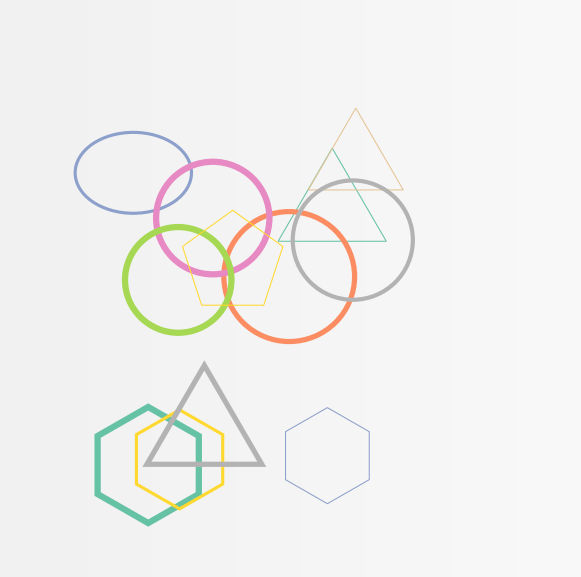[{"shape": "hexagon", "thickness": 3, "radius": 0.5, "center": [0.255, 0.194]}, {"shape": "triangle", "thickness": 0.5, "radius": 0.54, "center": [0.572, 0.635]}, {"shape": "circle", "thickness": 2.5, "radius": 0.56, "center": [0.498, 0.52]}, {"shape": "hexagon", "thickness": 0.5, "radius": 0.42, "center": [0.563, 0.21]}, {"shape": "oval", "thickness": 1.5, "radius": 0.5, "center": [0.229, 0.7]}, {"shape": "circle", "thickness": 3, "radius": 0.49, "center": [0.366, 0.622]}, {"shape": "circle", "thickness": 3, "radius": 0.46, "center": [0.307, 0.514]}, {"shape": "hexagon", "thickness": 1.5, "radius": 0.43, "center": [0.309, 0.204]}, {"shape": "pentagon", "thickness": 0.5, "radius": 0.45, "center": [0.4, 0.544]}, {"shape": "triangle", "thickness": 0.5, "radius": 0.47, "center": [0.612, 0.717]}, {"shape": "circle", "thickness": 2, "radius": 0.52, "center": [0.607, 0.583]}, {"shape": "triangle", "thickness": 2.5, "radius": 0.57, "center": [0.352, 0.252]}]